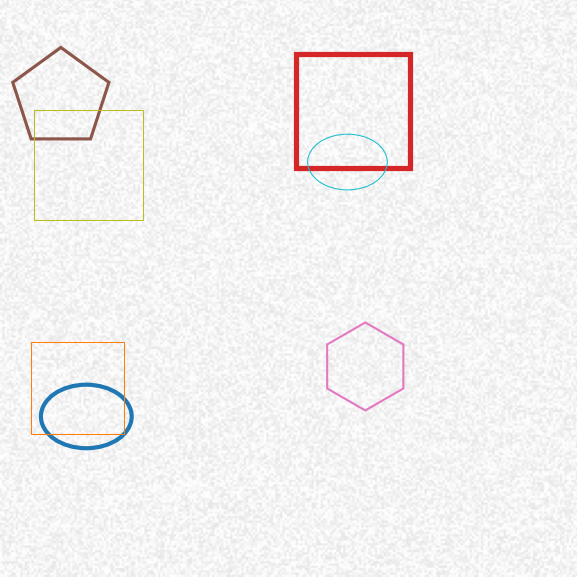[{"shape": "oval", "thickness": 2, "radius": 0.39, "center": [0.149, 0.278]}, {"shape": "square", "thickness": 0.5, "radius": 0.4, "center": [0.134, 0.327]}, {"shape": "square", "thickness": 2.5, "radius": 0.49, "center": [0.611, 0.807]}, {"shape": "pentagon", "thickness": 1.5, "radius": 0.44, "center": [0.105, 0.829]}, {"shape": "hexagon", "thickness": 1, "radius": 0.38, "center": [0.632, 0.365]}, {"shape": "square", "thickness": 0.5, "radius": 0.47, "center": [0.153, 0.714]}, {"shape": "oval", "thickness": 0.5, "radius": 0.34, "center": [0.602, 0.719]}]